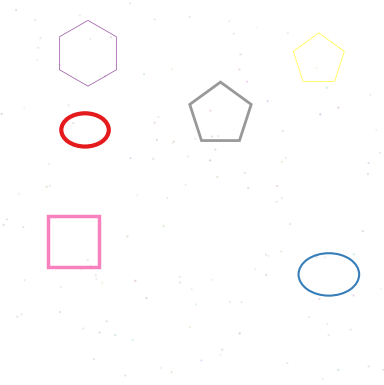[{"shape": "oval", "thickness": 3, "radius": 0.31, "center": [0.221, 0.663]}, {"shape": "oval", "thickness": 1.5, "radius": 0.39, "center": [0.854, 0.287]}, {"shape": "hexagon", "thickness": 0.5, "radius": 0.43, "center": [0.229, 0.862]}, {"shape": "pentagon", "thickness": 0.5, "radius": 0.35, "center": [0.828, 0.845]}, {"shape": "square", "thickness": 2.5, "radius": 0.33, "center": [0.191, 0.372]}, {"shape": "pentagon", "thickness": 2, "radius": 0.42, "center": [0.573, 0.703]}]